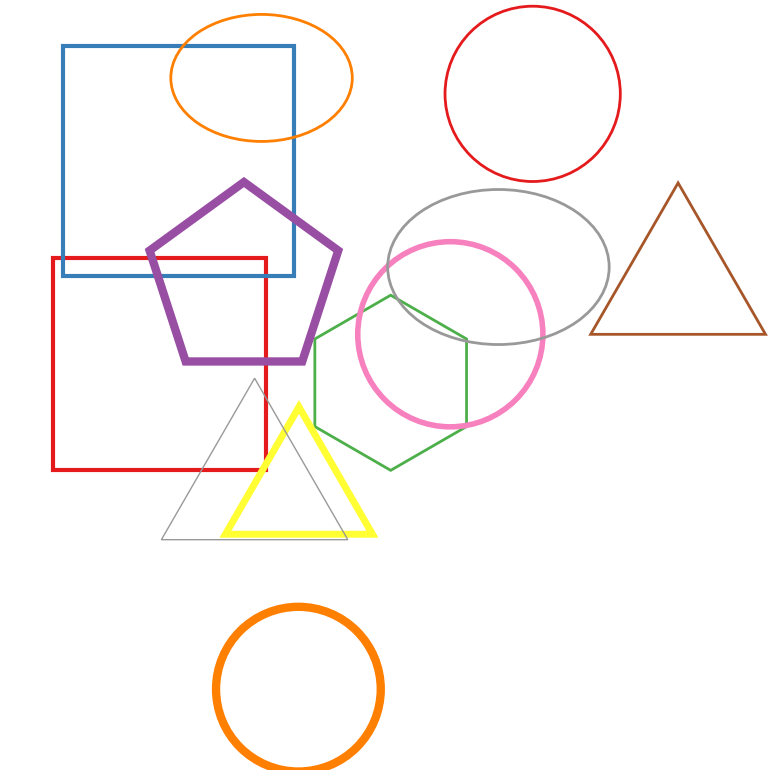[{"shape": "circle", "thickness": 1, "radius": 0.57, "center": [0.692, 0.878]}, {"shape": "square", "thickness": 1.5, "radius": 0.69, "center": [0.207, 0.527]}, {"shape": "square", "thickness": 1.5, "radius": 0.75, "center": [0.232, 0.791]}, {"shape": "hexagon", "thickness": 1, "radius": 0.57, "center": [0.507, 0.503]}, {"shape": "pentagon", "thickness": 3, "radius": 0.64, "center": [0.317, 0.635]}, {"shape": "oval", "thickness": 1, "radius": 0.59, "center": [0.34, 0.899]}, {"shape": "circle", "thickness": 3, "radius": 0.53, "center": [0.388, 0.105]}, {"shape": "triangle", "thickness": 2.5, "radius": 0.55, "center": [0.388, 0.361]}, {"shape": "triangle", "thickness": 1, "radius": 0.66, "center": [0.881, 0.631]}, {"shape": "circle", "thickness": 2, "radius": 0.6, "center": [0.585, 0.566]}, {"shape": "oval", "thickness": 1, "radius": 0.72, "center": [0.647, 0.653]}, {"shape": "triangle", "thickness": 0.5, "radius": 0.7, "center": [0.331, 0.369]}]